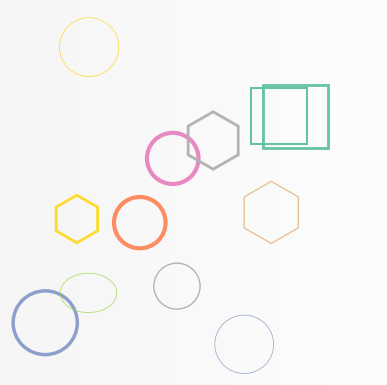[{"shape": "square", "thickness": 2, "radius": 0.41, "center": [0.763, 0.697]}, {"shape": "square", "thickness": 1.5, "radius": 0.37, "center": [0.72, 0.699]}, {"shape": "circle", "thickness": 3, "radius": 0.33, "center": [0.361, 0.422]}, {"shape": "circle", "thickness": 0.5, "radius": 0.38, "center": [0.63, 0.106]}, {"shape": "circle", "thickness": 2.5, "radius": 0.41, "center": [0.117, 0.162]}, {"shape": "circle", "thickness": 3, "radius": 0.33, "center": [0.446, 0.589]}, {"shape": "oval", "thickness": 0.5, "radius": 0.36, "center": [0.228, 0.239]}, {"shape": "circle", "thickness": 0.5, "radius": 0.38, "center": [0.23, 0.878]}, {"shape": "hexagon", "thickness": 2, "radius": 0.31, "center": [0.198, 0.431]}, {"shape": "hexagon", "thickness": 1, "radius": 0.4, "center": [0.7, 0.448]}, {"shape": "circle", "thickness": 1, "radius": 0.3, "center": [0.457, 0.257]}, {"shape": "hexagon", "thickness": 2, "radius": 0.37, "center": [0.55, 0.635]}]